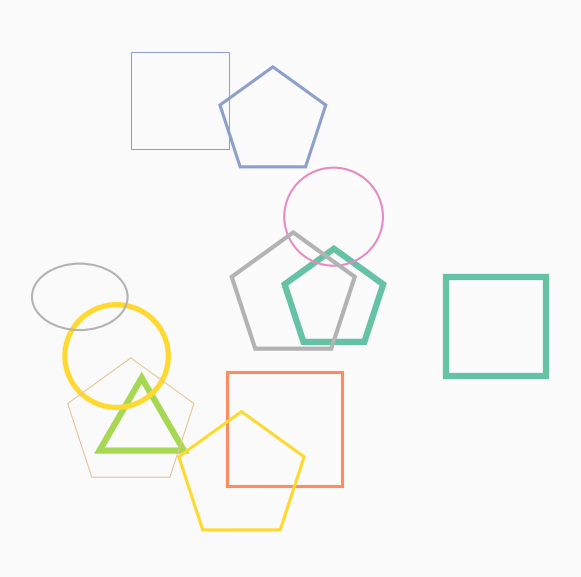[{"shape": "square", "thickness": 3, "radius": 0.43, "center": [0.854, 0.434]}, {"shape": "pentagon", "thickness": 3, "radius": 0.45, "center": [0.574, 0.479]}, {"shape": "square", "thickness": 1.5, "radius": 0.5, "center": [0.49, 0.257]}, {"shape": "square", "thickness": 0.5, "radius": 0.42, "center": [0.309, 0.825]}, {"shape": "pentagon", "thickness": 1.5, "radius": 0.48, "center": [0.469, 0.788]}, {"shape": "circle", "thickness": 1, "radius": 0.42, "center": [0.574, 0.624]}, {"shape": "triangle", "thickness": 3, "radius": 0.42, "center": [0.244, 0.261]}, {"shape": "pentagon", "thickness": 1.5, "radius": 0.57, "center": [0.415, 0.173]}, {"shape": "circle", "thickness": 2.5, "radius": 0.44, "center": [0.201, 0.383]}, {"shape": "pentagon", "thickness": 0.5, "radius": 0.57, "center": [0.225, 0.265]}, {"shape": "oval", "thickness": 1, "radius": 0.41, "center": [0.137, 0.485]}, {"shape": "pentagon", "thickness": 2, "radius": 0.56, "center": [0.505, 0.485]}]